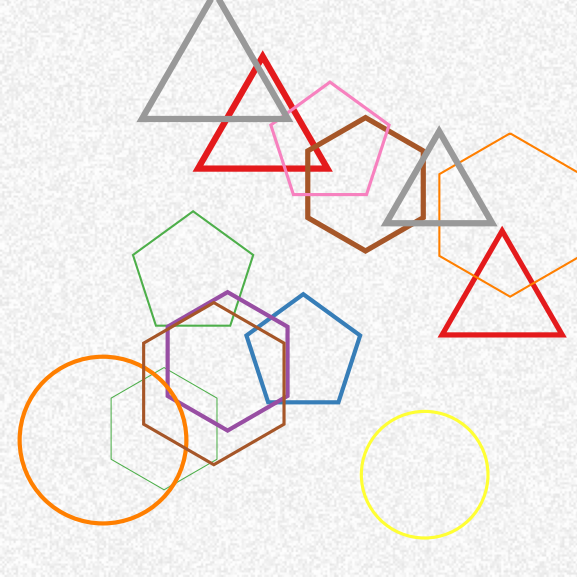[{"shape": "triangle", "thickness": 2.5, "radius": 0.6, "center": [0.87, 0.479]}, {"shape": "triangle", "thickness": 3, "radius": 0.65, "center": [0.455, 0.772]}, {"shape": "pentagon", "thickness": 2, "radius": 0.52, "center": [0.525, 0.386]}, {"shape": "hexagon", "thickness": 0.5, "radius": 0.53, "center": [0.284, 0.257]}, {"shape": "pentagon", "thickness": 1, "radius": 0.55, "center": [0.334, 0.524]}, {"shape": "hexagon", "thickness": 2, "radius": 0.6, "center": [0.394, 0.373]}, {"shape": "hexagon", "thickness": 1, "radius": 0.71, "center": [0.883, 0.627]}, {"shape": "circle", "thickness": 2, "radius": 0.72, "center": [0.178, 0.237]}, {"shape": "circle", "thickness": 1.5, "radius": 0.55, "center": [0.735, 0.177]}, {"shape": "hexagon", "thickness": 2.5, "radius": 0.58, "center": [0.633, 0.68]}, {"shape": "hexagon", "thickness": 1.5, "radius": 0.7, "center": [0.37, 0.335]}, {"shape": "pentagon", "thickness": 1.5, "radius": 0.54, "center": [0.571, 0.749]}, {"shape": "triangle", "thickness": 3, "radius": 0.53, "center": [0.76, 0.666]}, {"shape": "triangle", "thickness": 3, "radius": 0.73, "center": [0.372, 0.866]}]